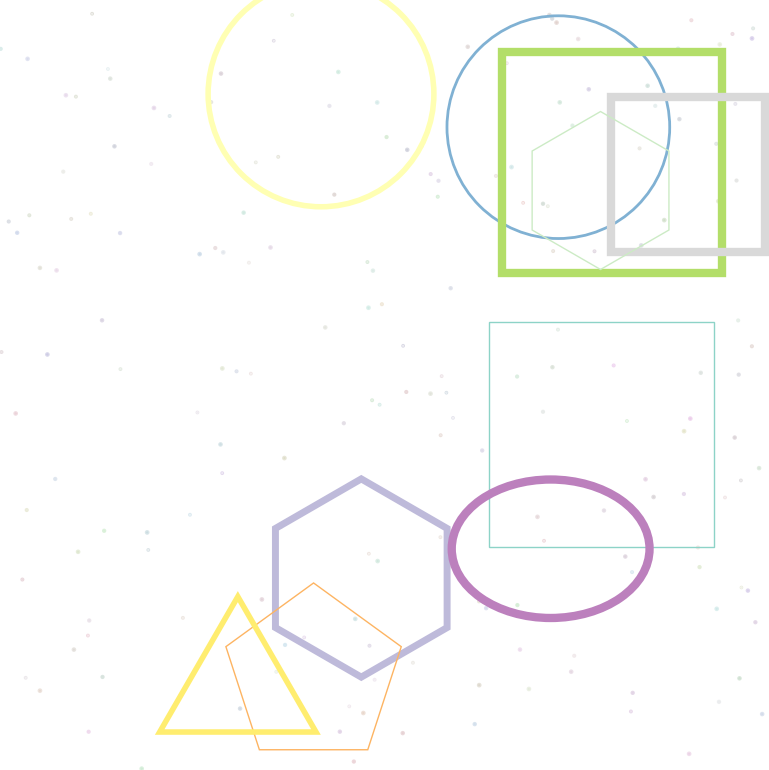[{"shape": "square", "thickness": 0.5, "radius": 0.73, "center": [0.781, 0.436]}, {"shape": "circle", "thickness": 2, "radius": 0.73, "center": [0.417, 0.878]}, {"shape": "hexagon", "thickness": 2.5, "radius": 0.64, "center": [0.469, 0.249]}, {"shape": "circle", "thickness": 1, "radius": 0.72, "center": [0.725, 0.835]}, {"shape": "pentagon", "thickness": 0.5, "radius": 0.6, "center": [0.407, 0.123]}, {"shape": "square", "thickness": 3, "radius": 0.72, "center": [0.795, 0.789]}, {"shape": "square", "thickness": 3, "radius": 0.5, "center": [0.893, 0.773]}, {"shape": "oval", "thickness": 3, "radius": 0.64, "center": [0.715, 0.287]}, {"shape": "hexagon", "thickness": 0.5, "radius": 0.51, "center": [0.78, 0.753]}, {"shape": "triangle", "thickness": 2, "radius": 0.59, "center": [0.309, 0.108]}]